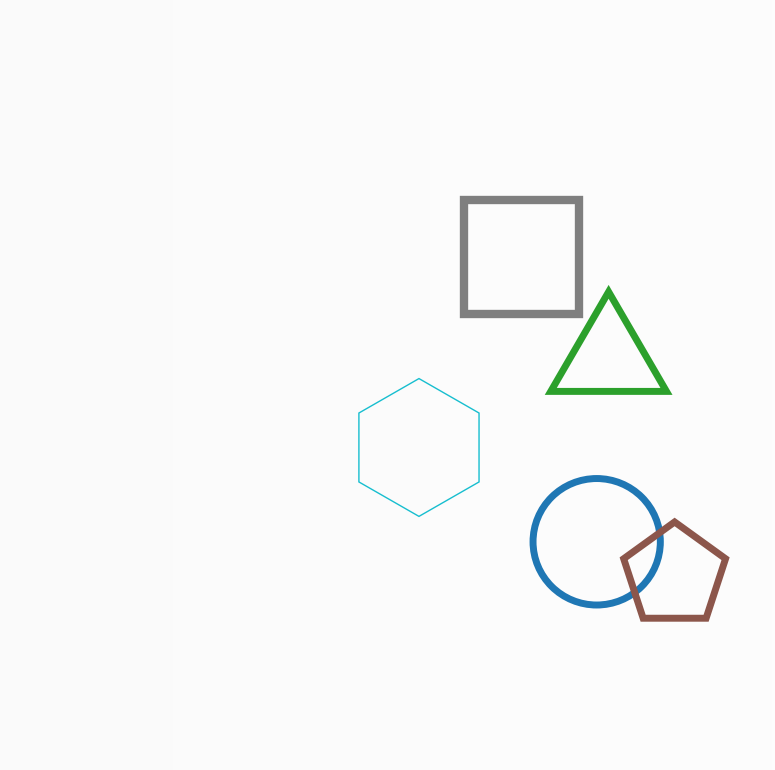[{"shape": "circle", "thickness": 2.5, "radius": 0.41, "center": [0.77, 0.296]}, {"shape": "triangle", "thickness": 2.5, "radius": 0.43, "center": [0.785, 0.535]}, {"shape": "pentagon", "thickness": 2.5, "radius": 0.35, "center": [0.87, 0.253]}, {"shape": "square", "thickness": 3, "radius": 0.37, "center": [0.673, 0.666]}, {"shape": "hexagon", "thickness": 0.5, "radius": 0.45, "center": [0.541, 0.419]}]